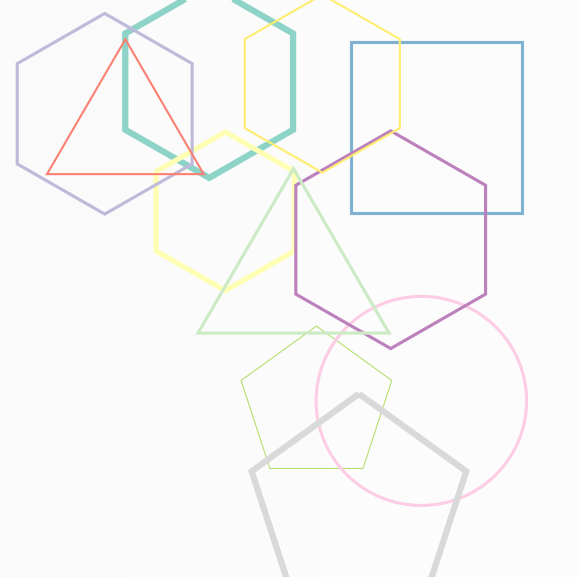[{"shape": "hexagon", "thickness": 3, "radius": 0.83, "center": [0.36, 0.858]}, {"shape": "hexagon", "thickness": 2.5, "radius": 0.69, "center": [0.388, 0.633]}, {"shape": "hexagon", "thickness": 1.5, "radius": 0.87, "center": [0.18, 0.802]}, {"shape": "triangle", "thickness": 1, "radius": 0.78, "center": [0.216, 0.775]}, {"shape": "square", "thickness": 1.5, "radius": 0.74, "center": [0.751, 0.778]}, {"shape": "pentagon", "thickness": 0.5, "radius": 0.68, "center": [0.544, 0.298]}, {"shape": "circle", "thickness": 1.5, "radius": 0.91, "center": [0.725, 0.305]}, {"shape": "pentagon", "thickness": 3, "radius": 0.97, "center": [0.618, 0.123]}, {"shape": "hexagon", "thickness": 1.5, "radius": 0.94, "center": [0.672, 0.584]}, {"shape": "triangle", "thickness": 1.5, "radius": 0.95, "center": [0.505, 0.517]}, {"shape": "hexagon", "thickness": 1, "radius": 0.77, "center": [0.554, 0.854]}]